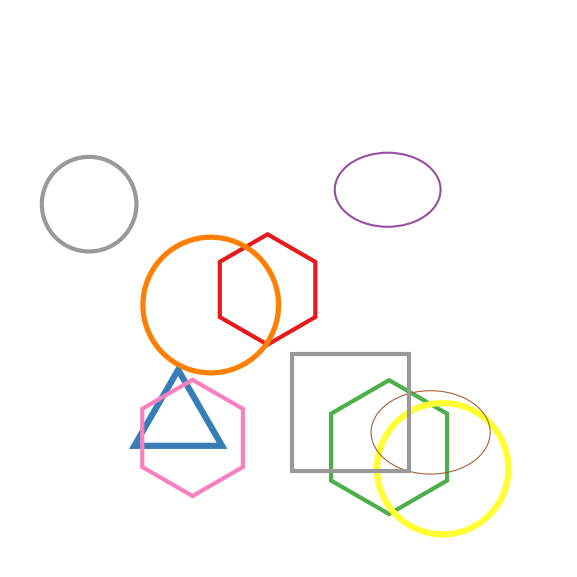[{"shape": "hexagon", "thickness": 2, "radius": 0.48, "center": [0.463, 0.498]}, {"shape": "triangle", "thickness": 3, "radius": 0.44, "center": [0.309, 0.271]}, {"shape": "hexagon", "thickness": 2, "radius": 0.58, "center": [0.674, 0.225]}, {"shape": "oval", "thickness": 1, "radius": 0.46, "center": [0.671, 0.671]}, {"shape": "circle", "thickness": 2.5, "radius": 0.59, "center": [0.365, 0.471]}, {"shape": "circle", "thickness": 3, "radius": 0.57, "center": [0.767, 0.188]}, {"shape": "oval", "thickness": 0.5, "radius": 0.52, "center": [0.746, 0.25]}, {"shape": "hexagon", "thickness": 2, "radius": 0.5, "center": [0.333, 0.241]}, {"shape": "square", "thickness": 2, "radius": 0.51, "center": [0.606, 0.286]}, {"shape": "circle", "thickness": 2, "radius": 0.41, "center": [0.154, 0.646]}]